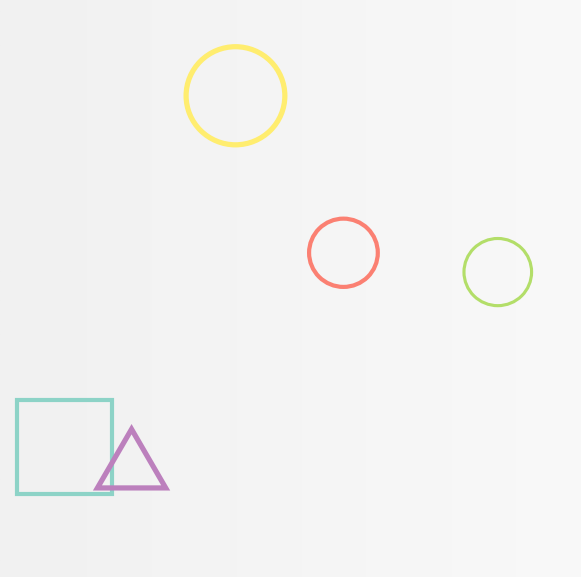[{"shape": "square", "thickness": 2, "radius": 0.41, "center": [0.111, 0.225]}, {"shape": "circle", "thickness": 2, "radius": 0.3, "center": [0.591, 0.561]}, {"shape": "circle", "thickness": 1.5, "radius": 0.29, "center": [0.856, 0.528]}, {"shape": "triangle", "thickness": 2.5, "radius": 0.34, "center": [0.226, 0.188]}, {"shape": "circle", "thickness": 2.5, "radius": 0.42, "center": [0.405, 0.833]}]